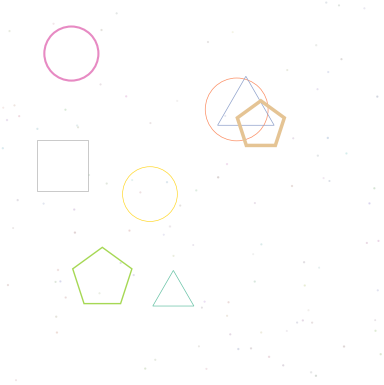[{"shape": "triangle", "thickness": 0.5, "radius": 0.31, "center": [0.45, 0.236]}, {"shape": "circle", "thickness": 0.5, "radius": 0.41, "center": [0.615, 0.716]}, {"shape": "triangle", "thickness": 0.5, "radius": 0.42, "center": [0.639, 0.717]}, {"shape": "circle", "thickness": 1.5, "radius": 0.35, "center": [0.185, 0.861]}, {"shape": "pentagon", "thickness": 1, "radius": 0.4, "center": [0.266, 0.277]}, {"shape": "circle", "thickness": 0.5, "radius": 0.36, "center": [0.39, 0.496]}, {"shape": "pentagon", "thickness": 2.5, "radius": 0.32, "center": [0.677, 0.674]}, {"shape": "square", "thickness": 0.5, "radius": 0.33, "center": [0.163, 0.571]}]